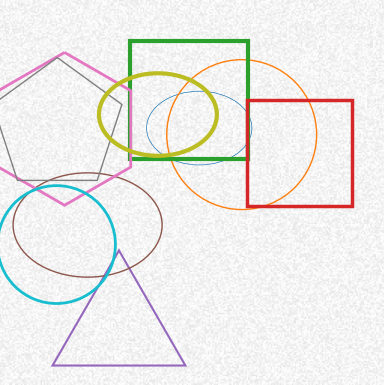[{"shape": "oval", "thickness": 0.5, "radius": 0.68, "center": [0.517, 0.667]}, {"shape": "circle", "thickness": 1, "radius": 0.97, "center": [0.628, 0.65]}, {"shape": "square", "thickness": 3, "radius": 0.77, "center": [0.49, 0.739]}, {"shape": "square", "thickness": 2.5, "radius": 0.69, "center": [0.778, 0.602]}, {"shape": "triangle", "thickness": 1.5, "radius": 1.0, "center": [0.309, 0.15]}, {"shape": "oval", "thickness": 1, "radius": 0.97, "center": [0.228, 0.416]}, {"shape": "hexagon", "thickness": 2, "radius": 0.99, "center": [0.168, 0.665]}, {"shape": "pentagon", "thickness": 1, "radius": 0.88, "center": [0.149, 0.674]}, {"shape": "oval", "thickness": 3, "radius": 0.77, "center": [0.41, 0.702]}, {"shape": "circle", "thickness": 2, "radius": 0.77, "center": [0.147, 0.365]}]